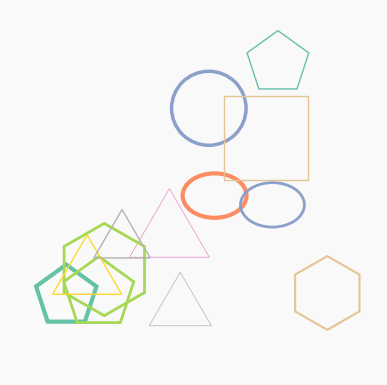[{"shape": "pentagon", "thickness": 1, "radius": 0.42, "center": [0.717, 0.837]}, {"shape": "pentagon", "thickness": 3, "radius": 0.41, "center": [0.171, 0.231]}, {"shape": "oval", "thickness": 3, "radius": 0.41, "center": [0.554, 0.492]}, {"shape": "circle", "thickness": 2.5, "radius": 0.48, "center": [0.539, 0.719]}, {"shape": "oval", "thickness": 2, "radius": 0.41, "center": [0.703, 0.468]}, {"shape": "triangle", "thickness": 0.5, "radius": 0.59, "center": [0.437, 0.391]}, {"shape": "pentagon", "thickness": 2, "radius": 0.47, "center": [0.255, 0.239]}, {"shape": "hexagon", "thickness": 2, "radius": 0.6, "center": [0.269, 0.3]}, {"shape": "triangle", "thickness": 1, "radius": 0.51, "center": [0.225, 0.287]}, {"shape": "hexagon", "thickness": 1.5, "radius": 0.48, "center": [0.845, 0.239]}, {"shape": "square", "thickness": 1, "radius": 0.54, "center": [0.687, 0.641]}, {"shape": "triangle", "thickness": 1, "radius": 0.42, "center": [0.315, 0.372]}, {"shape": "triangle", "thickness": 0.5, "radius": 0.46, "center": [0.465, 0.2]}]